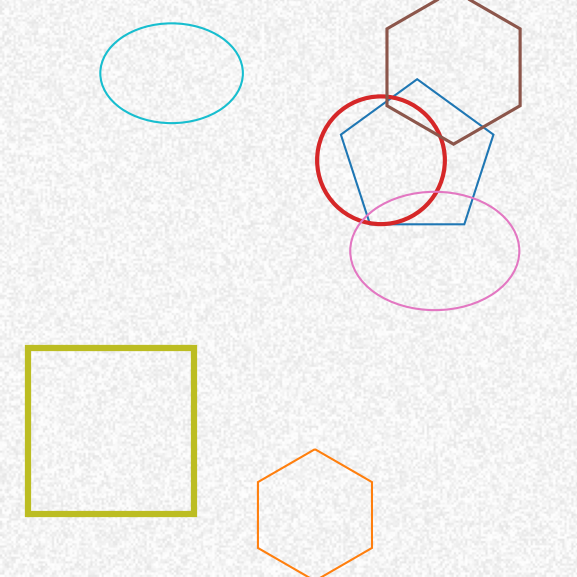[{"shape": "pentagon", "thickness": 1, "radius": 0.69, "center": [0.722, 0.723]}, {"shape": "hexagon", "thickness": 1, "radius": 0.57, "center": [0.545, 0.107]}, {"shape": "circle", "thickness": 2, "radius": 0.55, "center": [0.66, 0.722]}, {"shape": "hexagon", "thickness": 1.5, "radius": 0.67, "center": [0.785, 0.883]}, {"shape": "oval", "thickness": 1, "radius": 0.73, "center": [0.753, 0.565]}, {"shape": "square", "thickness": 3, "radius": 0.72, "center": [0.192, 0.253]}, {"shape": "oval", "thickness": 1, "radius": 0.62, "center": [0.297, 0.872]}]